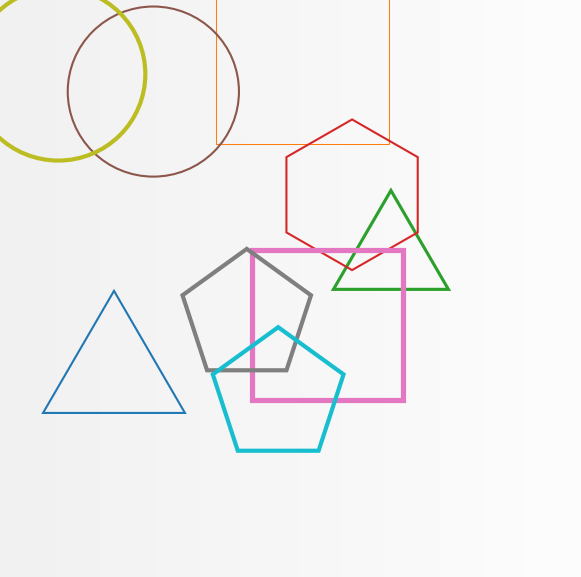[{"shape": "triangle", "thickness": 1, "radius": 0.7, "center": [0.196, 0.355]}, {"shape": "square", "thickness": 0.5, "radius": 0.74, "center": [0.52, 0.899]}, {"shape": "triangle", "thickness": 1.5, "radius": 0.57, "center": [0.673, 0.555]}, {"shape": "hexagon", "thickness": 1, "radius": 0.65, "center": [0.606, 0.662]}, {"shape": "circle", "thickness": 1, "radius": 0.74, "center": [0.264, 0.841]}, {"shape": "square", "thickness": 2.5, "radius": 0.65, "center": [0.564, 0.437]}, {"shape": "pentagon", "thickness": 2, "radius": 0.58, "center": [0.425, 0.452]}, {"shape": "circle", "thickness": 2, "radius": 0.75, "center": [0.1, 0.871]}, {"shape": "pentagon", "thickness": 2, "radius": 0.59, "center": [0.479, 0.314]}]